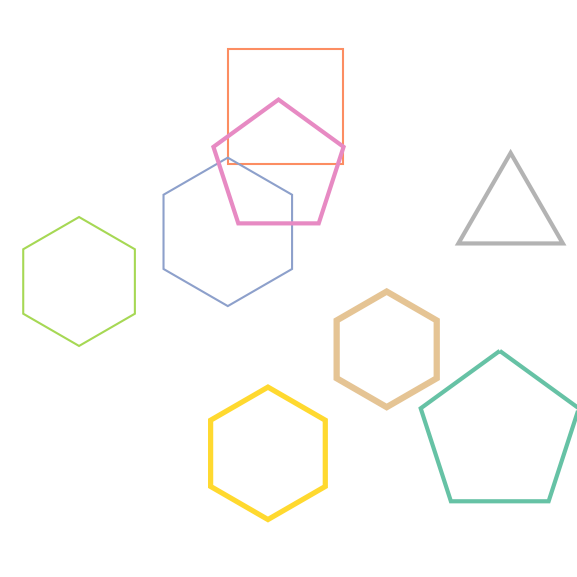[{"shape": "pentagon", "thickness": 2, "radius": 0.72, "center": [0.865, 0.248]}, {"shape": "square", "thickness": 1, "radius": 0.5, "center": [0.495, 0.815]}, {"shape": "hexagon", "thickness": 1, "radius": 0.64, "center": [0.394, 0.598]}, {"shape": "pentagon", "thickness": 2, "radius": 0.59, "center": [0.482, 0.708]}, {"shape": "hexagon", "thickness": 1, "radius": 0.56, "center": [0.137, 0.512]}, {"shape": "hexagon", "thickness": 2.5, "radius": 0.57, "center": [0.464, 0.214]}, {"shape": "hexagon", "thickness": 3, "radius": 0.5, "center": [0.67, 0.394]}, {"shape": "triangle", "thickness": 2, "radius": 0.52, "center": [0.884, 0.63]}]